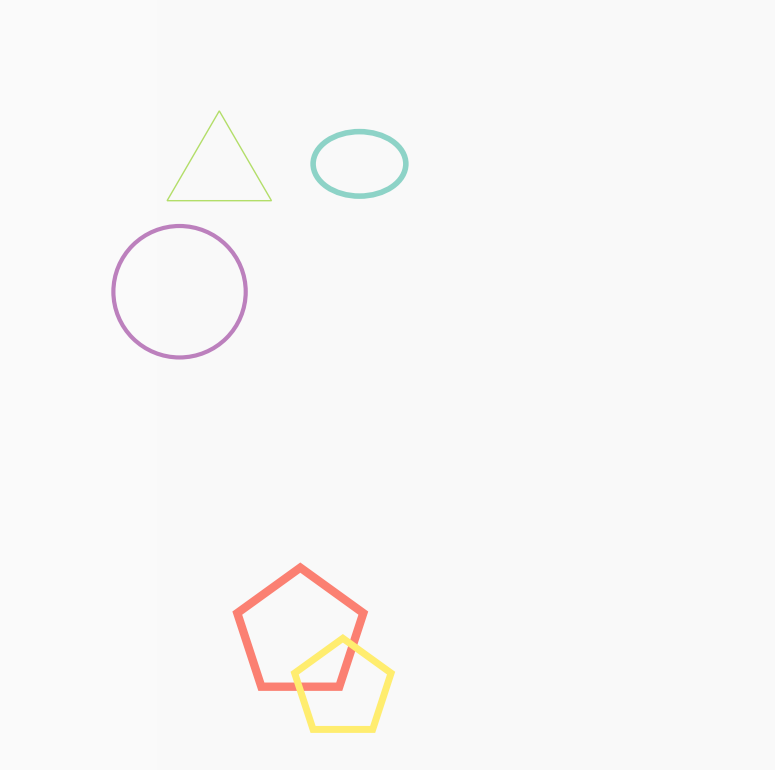[{"shape": "oval", "thickness": 2, "radius": 0.3, "center": [0.464, 0.787]}, {"shape": "pentagon", "thickness": 3, "radius": 0.43, "center": [0.387, 0.177]}, {"shape": "triangle", "thickness": 0.5, "radius": 0.39, "center": [0.283, 0.778]}, {"shape": "circle", "thickness": 1.5, "radius": 0.43, "center": [0.232, 0.621]}, {"shape": "pentagon", "thickness": 2.5, "radius": 0.33, "center": [0.442, 0.106]}]